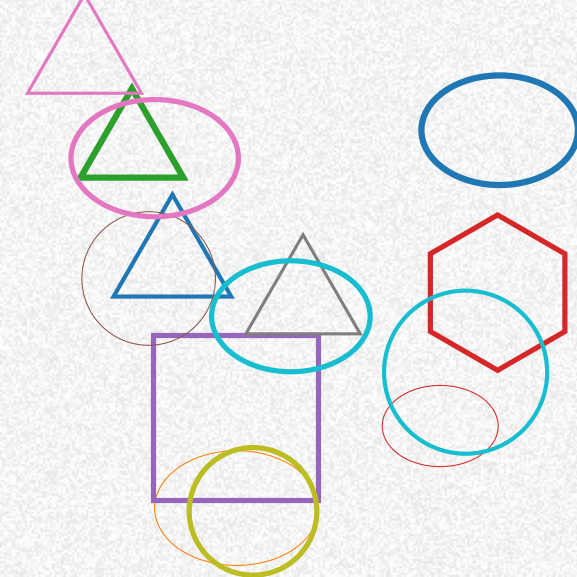[{"shape": "triangle", "thickness": 2, "radius": 0.59, "center": [0.299, 0.544]}, {"shape": "oval", "thickness": 3, "radius": 0.68, "center": [0.865, 0.774]}, {"shape": "oval", "thickness": 0.5, "radius": 0.71, "center": [0.41, 0.119]}, {"shape": "triangle", "thickness": 3, "radius": 0.51, "center": [0.228, 0.743]}, {"shape": "hexagon", "thickness": 2.5, "radius": 0.67, "center": [0.862, 0.492]}, {"shape": "oval", "thickness": 0.5, "radius": 0.5, "center": [0.762, 0.261]}, {"shape": "square", "thickness": 2.5, "radius": 0.71, "center": [0.408, 0.277]}, {"shape": "circle", "thickness": 0.5, "radius": 0.58, "center": [0.257, 0.517]}, {"shape": "oval", "thickness": 2.5, "radius": 0.72, "center": [0.268, 0.725]}, {"shape": "triangle", "thickness": 1.5, "radius": 0.57, "center": [0.146, 0.895]}, {"shape": "triangle", "thickness": 1.5, "radius": 0.57, "center": [0.525, 0.478]}, {"shape": "circle", "thickness": 2.5, "radius": 0.55, "center": [0.438, 0.114]}, {"shape": "circle", "thickness": 2, "radius": 0.71, "center": [0.806, 0.355]}, {"shape": "oval", "thickness": 2.5, "radius": 0.69, "center": [0.504, 0.451]}]